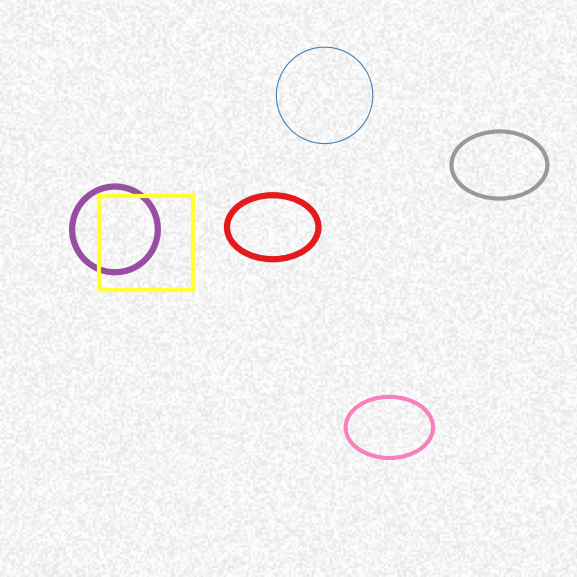[{"shape": "oval", "thickness": 3, "radius": 0.4, "center": [0.472, 0.606]}, {"shape": "circle", "thickness": 0.5, "radius": 0.42, "center": [0.562, 0.834]}, {"shape": "circle", "thickness": 3, "radius": 0.37, "center": [0.199, 0.602]}, {"shape": "square", "thickness": 2, "radius": 0.41, "center": [0.253, 0.579]}, {"shape": "oval", "thickness": 2, "radius": 0.38, "center": [0.674, 0.259]}, {"shape": "oval", "thickness": 2, "radius": 0.42, "center": [0.865, 0.713]}]